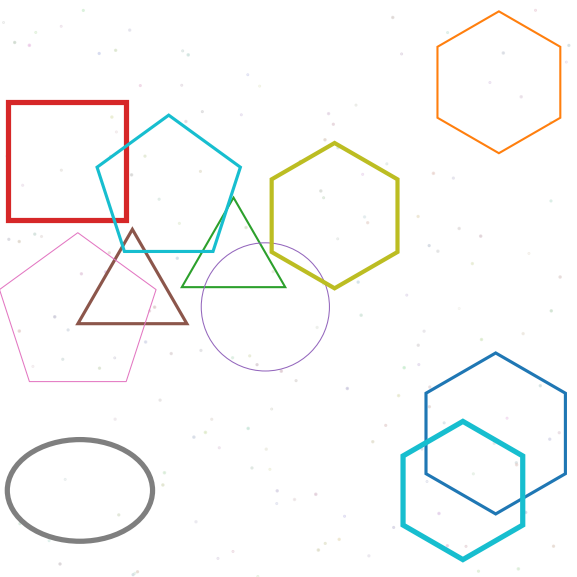[{"shape": "hexagon", "thickness": 1.5, "radius": 0.7, "center": [0.858, 0.249]}, {"shape": "hexagon", "thickness": 1, "radius": 0.61, "center": [0.864, 0.857]}, {"shape": "triangle", "thickness": 1, "radius": 0.52, "center": [0.404, 0.554]}, {"shape": "square", "thickness": 2.5, "radius": 0.51, "center": [0.116, 0.72]}, {"shape": "circle", "thickness": 0.5, "radius": 0.55, "center": [0.459, 0.468]}, {"shape": "triangle", "thickness": 1.5, "radius": 0.54, "center": [0.229, 0.493]}, {"shape": "pentagon", "thickness": 0.5, "radius": 0.71, "center": [0.135, 0.454]}, {"shape": "oval", "thickness": 2.5, "radius": 0.63, "center": [0.138, 0.15]}, {"shape": "hexagon", "thickness": 2, "radius": 0.63, "center": [0.579, 0.626]}, {"shape": "pentagon", "thickness": 1.5, "radius": 0.65, "center": [0.292, 0.669]}, {"shape": "hexagon", "thickness": 2.5, "radius": 0.6, "center": [0.802, 0.15]}]